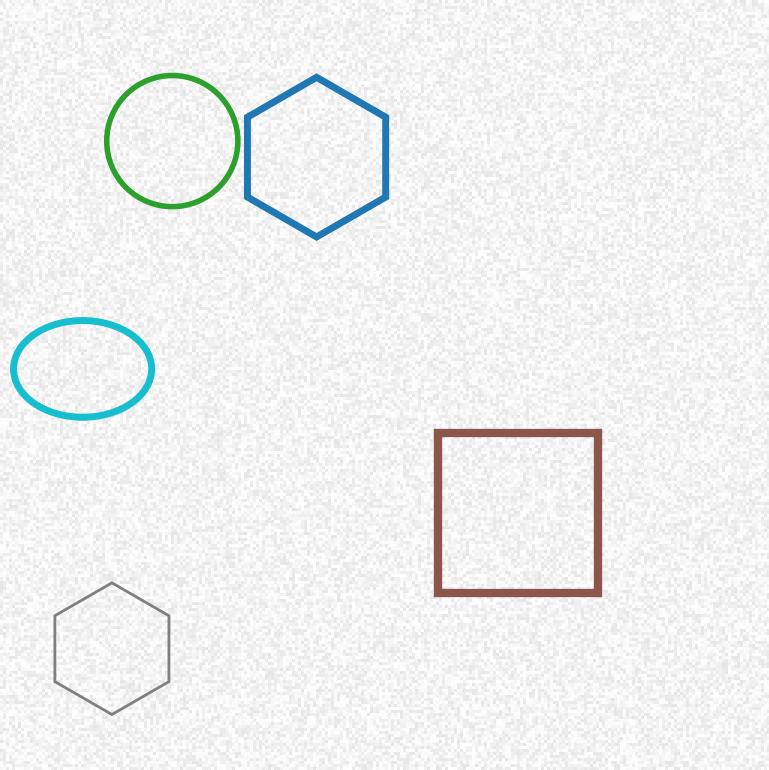[{"shape": "hexagon", "thickness": 2.5, "radius": 0.52, "center": [0.411, 0.796]}, {"shape": "circle", "thickness": 2, "radius": 0.43, "center": [0.224, 0.817]}, {"shape": "square", "thickness": 3, "radius": 0.52, "center": [0.673, 0.334]}, {"shape": "hexagon", "thickness": 1, "radius": 0.43, "center": [0.145, 0.158]}, {"shape": "oval", "thickness": 2.5, "radius": 0.45, "center": [0.107, 0.521]}]